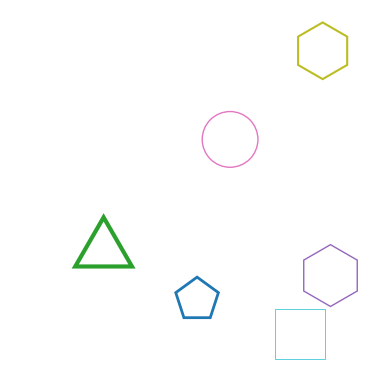[{"shape": "pentagon", "thickness": 2, "radius": 0.29, "center": [0.512, 0.222]}, {"shape": "triangle", "thickness": 3, "radius": 0.43, "center": [0.269, 0.35]}, {"shape": "hexagon", "thickness": 1, "radius": 0.4, "center": [0.858, 0.284]}, {"shape": "circle", "thickness": 1, "radius": 0.36, "center": [0.598, 0.638]}, {"shape": "hexagon", "thickness": 1.5, "radius": 0.37, "center": [0.838, 0.868]}, {"shape": "square", "thickness": 0.5, "radius": 0.33, "center": [0.779, 0.133]}]